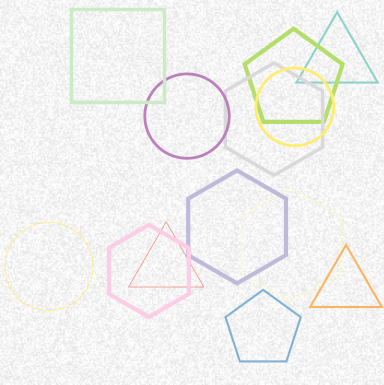[{"shape": "triangle", "thickness": 1.5, "radius": 0.61, "center": [0.876, 0.846]}, {"shape": "hexagon", "thickness": 0.5, "radius": 0.74, "center": [0.755, 0.363]}, {"shape": "hexagon", "thickness": 3, "radius": 0.73, "center": [0.616, 0.411]}, {"shape": "triangle", "thickness": 0.5, "radius": 0.56, "center": [0.432, 0.311]}, {"shape": "pentagon", "thickness": 1.5, "radius": 0.51, "center": [0.683, 0.144]}, {"shape": "triangle", "thickness": 1.5, "radius": 0.54, "center": [0.899, 0.256]}, {"shape": "pentagon", "thickness": 3, "radius": 0.67, "center": [0.763, 0.792]}, {"shape": "hexagon", "thickness": 3, "radius": 0.6, "center": [0.387, 0.296]}, {"shape": "hexagon", "thickness": 2.5, "radius": 0.73, "center": [0.712, 0.691]}, {"shape": "circle", "thickness": 2, "radius": 0.55, "center": [0.486, 0.698]}, {"shape": "square", "thickness": 2.5, "radius": 0.6, "center": [0.304, 0.857]}, {"shape": "circle", "thickness": 2, "radius": 0.51, "center": [0.766, 0.722]}, {"shape": "circle", "thickness": 0.5, "radius": 0.57, "center": [0.127, 0.308]}]